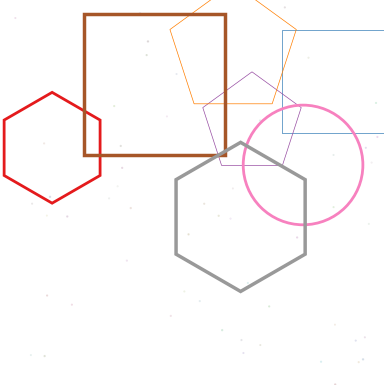[{"shape": "hexagon", "thickness": 2, "radius": 0.72, "center": [0.135, 0.616]}, {"shape": "square", "thickness": 0.5, "radius": 0.67, "center": [0.867, 0.787]}, {"shape": "pentagon", "thickness": 0.5, "radius": 0.67, "center": [0.655, 0.679]}, {"shape": "pentagon", "thickness": 0.5, "radius": 0.86, "center": [0.606, 0.87]}, {"shape": "square", "thickness": 2.5, "radius": 0.92, "center": [0.4, 0.78]}, {"shape": "circle", "thickness": 2, "radius": 0.78, "center": [0.787, 0.572]}, {"shape": "hexagon", "thickness": 2.5, "radius": 0.97, "center": [0.625, 0.437]}]